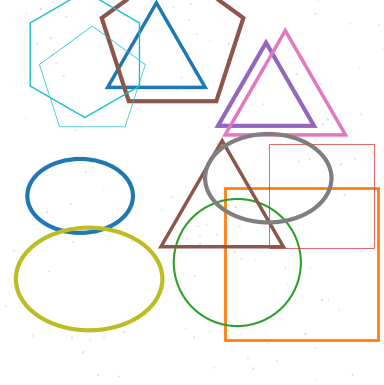[{"shape": "oval", "thickness": 3, "radius": 0.69, "center": [0.208, 0.491]}, {"shape": "triangle", "thickness": 2.5, "radius": 0.73, "center": [0.406, 0.846]}, {"shape": "square", "thickness": 2, "radius": 0.99, "center": [0.783, 0.314]}, {"shape": "circle", "thickness": 1.5, "radius": 0.83, "center": [0.616, 0.318]}, {"shape": "square", "thickness": 0.5, "radius": 0.68, "center": [0.835, 0.491]}, {"shape": "triangle", "thickness": 3, "radius": 0.72, "center": [0.691, 0.745]}, {"shape": "pentagon", "thickness": 3, "radius": 0.97, "center": [0.448, 0.894]}, {"shape": "triangle", "thickness": 2.5, "radius": 0.92, "center": [0.577, 0.451]}, {"shape": "triangle", "thickness": 2.5, "radius": 0.9, "center": [0.741, 0.74]}, {"shape": "oval", "thickness": 3, "radius": 0.82, "center": [0.697, 0.537]}, {"shape": "oval", "thickness": 3, "radius": 0.95, "center": [0.231, 0.275]}, {"shape": "hexagon", "thickness": 1, "radius": 0.82, "center": [0.22, 0.859]}, {"shape": "pentagon", "thickness": 0.5, "radius": 0.72, "center": [0.24, 0.788]}]